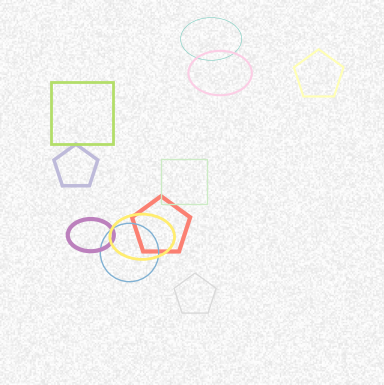[{"shape": "oval", "thickness": 0.5, "radius": 0.4, "center": [0.548, 0.899]}, {"shape": "pentagon", "thickness": 1.5, "radius": 0.34, "center": [0.828, 0.804]}, {"shape": "pentagon", "thickness": 2.5, "radius": 0.3, "center": [0.197, 0.566]}, {"shape": "pentagon", "thickness": 3, "radius": 0.4, "center": [0.418, 0.411]}, {"shape": "circle", "thickness": 1, "radius": 0.38, "center": [0.336, 0.344]}, {"shape": "square", "thickness": 2, "radius": 0.4, "center": [0.214, 0.707]}, {"shape": "oval", "thickness": 1.5, "radius": 0.41, "center": [0.572, 0.81]}, {"shape": "pentagon", "thickness": 1, "radius": 0.29, "center": [0.507, 0.233]}, {"shape": "oval", "thickness": 3, "radius": 0.3, "center": [0.236, 0.389]}, {"shape": "square", "thickness": 1, "radius": 0.3, "center": [0.479, 0.529]}, {"shape": "oval", "thickness": 2, "radius": 0.42, "center": [0.369, 0.385]}]